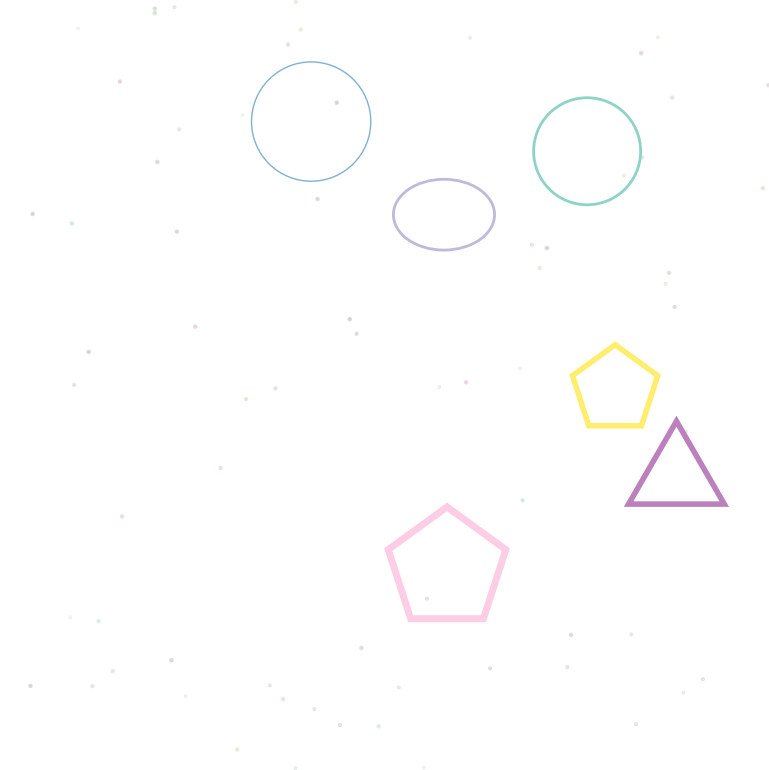[{"shape": "circle", "thickness": 1, "radius": 0.35, "center": [0.763, 0.804]}, {"shape": "oval", "thickness": 1, "radius": 0.33, "center": [0.577, 0.721]}, {"shape": "circle", "thickness": 0.5, "radius": 0.39, "center": [0.404, 0.842]}, {"shape": "pentagon", "thickness": 2.5, "radius": 0.4, "center": [0.581, 0.261]}, {"shape": "triangle", "thickness": 2, "radius": 0.36, "center": [0.879, 0.381]}, {"shape": "pentagon", "thickness": 2, "radius": 0.29, "center": [0.799, 0.494]}]